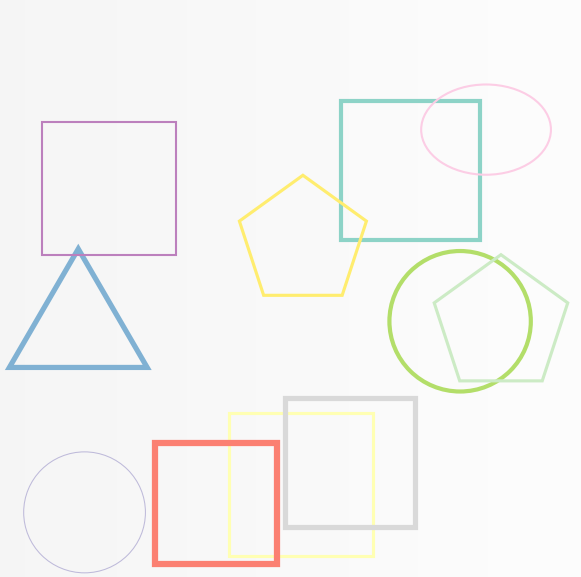[{"shape": "square", "thickness": 2, "radius": 0.6, "center": [0.706, 0.704]}, {"shape": "square", "thickness": 1.5, "radius": 0.62, "center": [0.518, 0.161]}, {"shape": "circle", "thickness": 0.5, "radius": 0.52, "center": [0.145, 0.112]}, {"shape": "square", "thickness": 3, "radius": 0.52, "center": [0.372, 0.127]}, {"shape": "triangle", "thickness": 2.5, "radius": 0.68, "center": [0.135, 0.431]}, {"shape": "circle", "thickness": 2, "radius": 0.61, "center": [0.792, 0.443]}, {"shape": "oval", "thickness": 1, "radius": 0.56, "center": [0.836, 0.775]}, {"shape": "square", "thickness": 2.5, "radius": 0.56, "center": [0.601, 0.198]}, {"shape": "square", "thickness": 1, "radius": 0.58, "center": [0.187, 0.673]}, {"shape": "pentagon", "thickness": 1.5, "radius": 0.6, "center": [0.862, 0.437]}, {"shape": "pentagon", "thickness": 1.5, "radius": 0.57, "center": [0.521, 0.581]}]